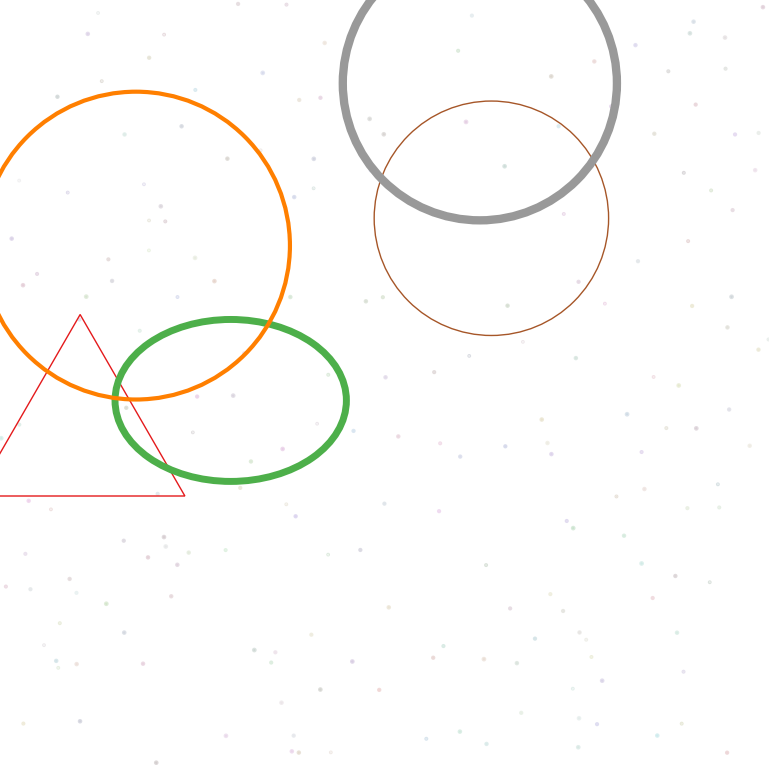[{"shape": "triangle", "thickness": 0.5, "radius": 0.79, "center": [0.104, 0.434]}, {"shape": "oval", "thickness": 2.5, "radius": 0.75, "center": [0.3, 0.48]}, {"shape": "circle", "thickness": 1.5, "radius": 1.0, "center": [0.177, 0.681]}, {"shape": "circle", "thickness": 0.5, "radius": 0.76, "center": [0.638, 0.717]}, {"shape": "circle", "thickness": 3, "radius": 0.89, "center": [0.623, 0.892]}]